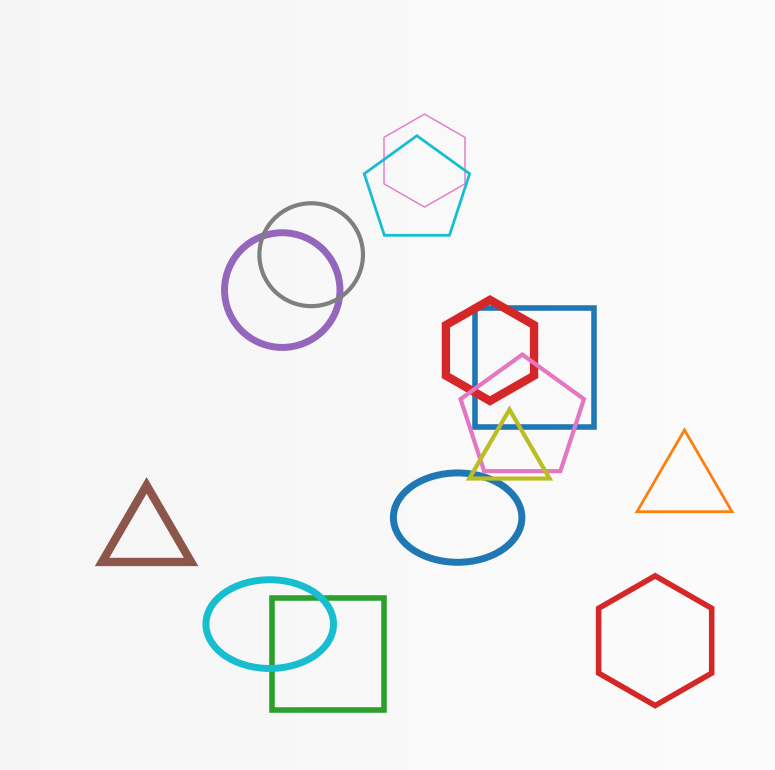[{"shape": "oval", "thickness": 2.5, "radius": 0.41, "center": [0.59, 0.328]}, {"shape": "square", "thickness": 2, "radius": 0.39, "center": [0.69, 0.523]}, {"shape": "triangle", "thickness": 1, "radius": 0.35, "center": [0.883, 0.371]}, {"shape": "square", "thickness": 2, "radius": 0.36, "center": [0.423, 0.151]}, {"shape": "hexagon", "thickness": 2, "radius": 0.42, "center": [0.845, 0.168]}, {"shape": "hexagon", "thickness": 3, "radius": 0.33, "center": [0.632, 0.545]}, {"shape": "circle", "thickness": 2.5, "radius": 0.37, "center": [0.364, 0.623]}, {"shape": "triangle", "thickness": 3, "radius": 0.33, "center": [0.189, 0.303]}, {"shape": "hexagon", "thickness": 0.5, "radius": 0.3, "center": [0.548, 0.791]}, {"shape": "pentagon", "thickness": 1.5, "radius": 0.42, "center": [0.674, 0.456]}, {"shape": "circle", "thickness": 1.5, "radius": 0.33, "center": [0.402, 0.669]}, {"shape": "triangle", "thickness": 1.5, "radius": 0.3, "center": [0.657, 0.408]}, {"shape": "oval", "thickness": 2.5, "radius": 0.41, "center": [0.348, 0.189]}, {"shape": "pentagon", "thickness": 1, "radius": 0.36, "center": [0.538, 0.752]}]